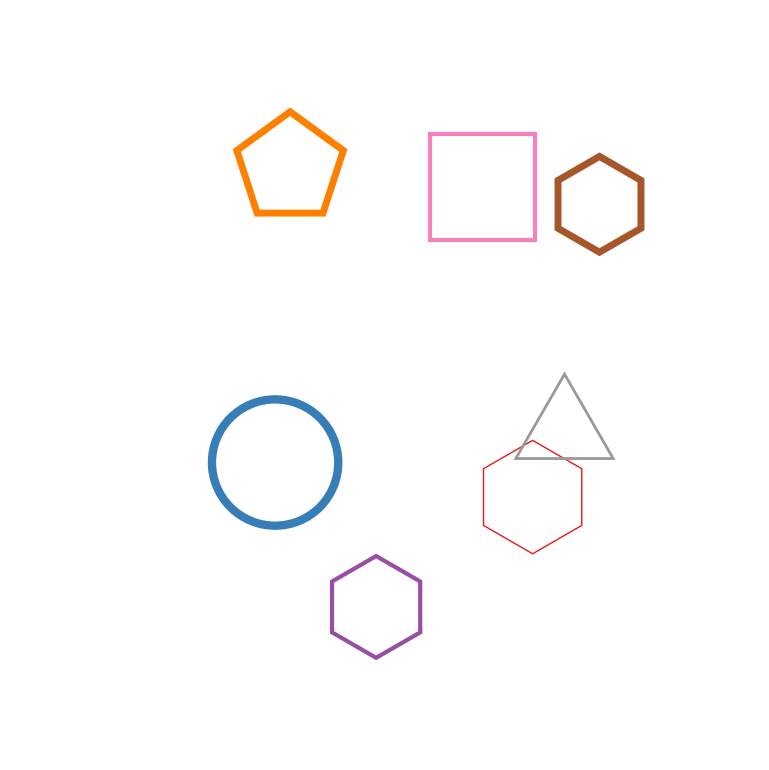[{"shape": "hexagon", "thickness": 0.5, "radius": 0.37, "center": [0.692, 0.354]}, {"shape": "circle", "thickness": 3, "radius": 0.41, "center": [0.357, 0.399]}, {"shape": "hexagon", "thickness": 1.5, "radius": 0.33, "center": [0.488, 0.212]}, {"shape": "pentagon", "thickness": 2.5, "radius": 0.36, "center": [0.377, 0.782]}, {"shape": "hexagon", "thickness": 2.5, "radius": 0.31, "center": [0.779, 0.735]}, {"shape": "square", "thickness": 1.5, "radius": 0.34, "center": [0.627, 0.757]}, {"shape": "triangle", "thickness": 1, "radius": 0.37, "center": [0.733, 0.441]}]